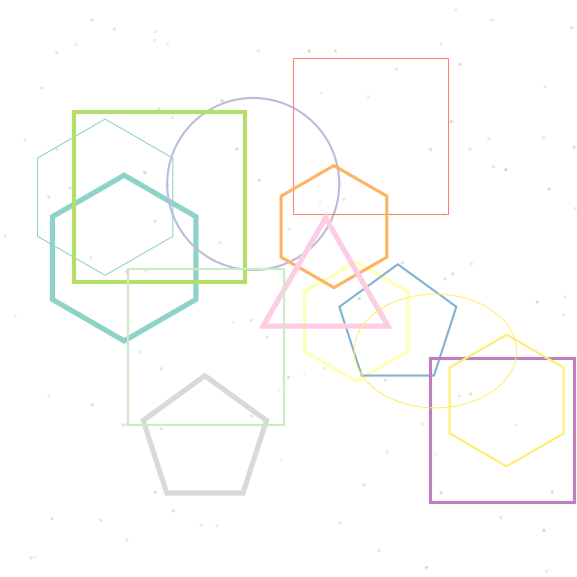[{"shape": "hexagon", "thickness": 2.5, "radius": 0.72, "center": [0.215, 0.552]}, {"shape": "hexagon", "thickness": 0.5, "radius": 0.68, "center": [0.182, 0.658]}, {"shape": "hexagon", "thickness": 1.5, "radius": 0.52, "center": [0.617, 0.443]}, {"shape": "circle", "thickness": 1, "radius": 0.74, "center": [0.438, 0.681]}, {"shape": "square", "thickness": 0.5, "radius": 0.67, "center": [0.642, 0.764]}, {"shape": "pentagon", "thickness": 1, "radius": 0.53, "center": [0.689, 0.435]}, {"shape": "hexagon", "thickness": 1.5, "radius": 0.53, "center": [0.578, 0.607]}, {"shape": "square", "thickness": 2, "radius": 0.74, "center": [0.276, 0.658]}, {"shape": "triangle", "thickness": 2.5, "radius": 0.62, "center": [0.564, 0.497]}, {"shape": "pentagon", "thickness": 2.5, "radius": 0.56, "center": [0.355, 0.236]}, {"shape": "square", "thickness": 1.5, "radius": 0.63, "center": [0.87, 0.255]}, {"shape": "square", "thickness": 1, "radius": 0.68, "center": [0.357, 0.398]}, {"shape": "hexagon", "thickness": 1, "radius": 0.57, "center": [0.877, 0.306]}, {"shape": "oval", "thickness": 0.5, "radius": 0.7, "center": [0.754, 0.391]}]